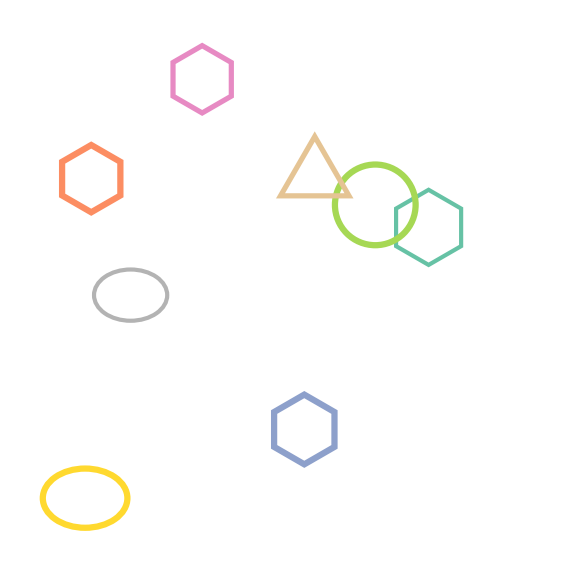[{"shape": "hexagon", "thickness": 2, "radius": 0.33, "center": [0.742, 0.605]}, {"shape": "hexagon", "thickness": 3, "radius": 0.29, "center": [0.158, 0.69]}, {"shape": "hexagon", "thickness": 3, "radius": 0.3, "center": [0.527, 0.255]}, {"shape": "hexagon", "thickness": 2.5, "radius": 0.29, "center": [0.35, 0.862]}, {"shape": "circle", "thickness": 3, "radius": 0.35, "center": [0.65, 0.644]}, {"shape": "oval", "thickness": 3, "radius": 0.37, "center": [0.147, 0.137]}, {"shape": "triangle", "thickness": 2.5, "radius": 0.34, "center": [0.545, 0.694]}, {"shape": "oval", "thickness": 2, "radius": 0.32, "center": [0.226, 0.488]}]